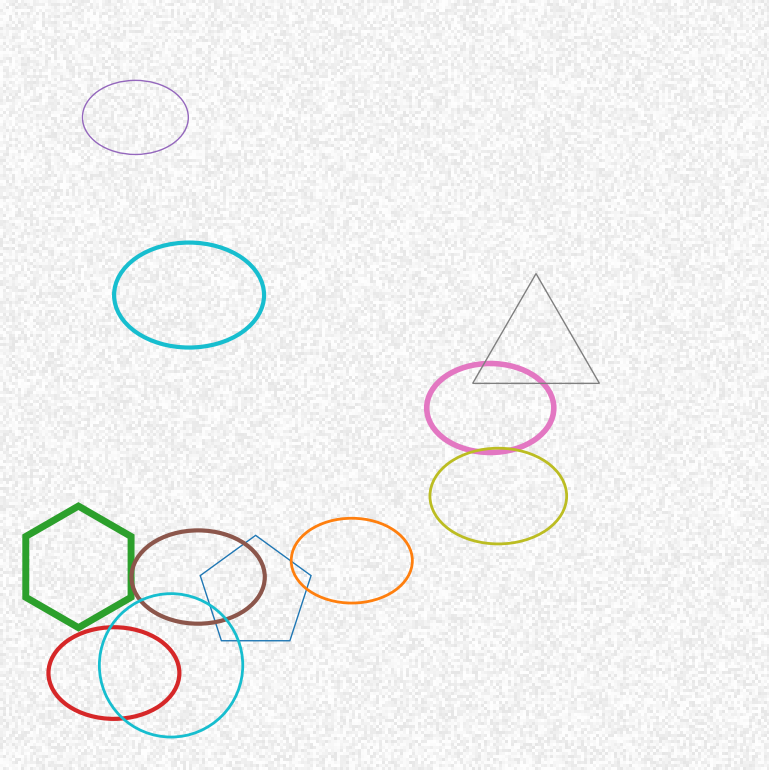[{"shape": "pentagon", "thickness": 0.5, "radius": 0.38, "center": [0.332, 0.229]}, {"shape": "oval", "thickness": 1, "radius": 0.39, "center": [0.457, 0.272]}, {"shape": "hexagon", "thickness": 2.5, "radius": 0.39, "center": [0.102, 0.264]}, {"shape": "oval", "thickness": 1.5, "radius": 0.43, "center": [0.148, 0.126]}, {"shape": "oval", "thickness": 0.5, "radius": 0.34, "center": [0.176, 0.848]}, {"shape": "oval", "thickness": 1.5, "radius": 0.43, "center": [0.257, 0.251]}, {"shape": "oval", "thickness": 2, "radius": 0.41, "center": [0.637, 0.47]}, {"shape": "triangle", "thickness": 0.5, "radius": 0.48, "center": [0.696, 0.55]}, {"shape": "oval", "thickness": 1, "radius": 0.44, "center": [0.647, 0.356]}, {"shape": "oval", "thickness": 1.5, "radius": 0.49, "center": [0.246, 0.617]}, {"shape": "circle", "thickness": 1, "radius": 0.47, "center": [0.222, 0.136]}]